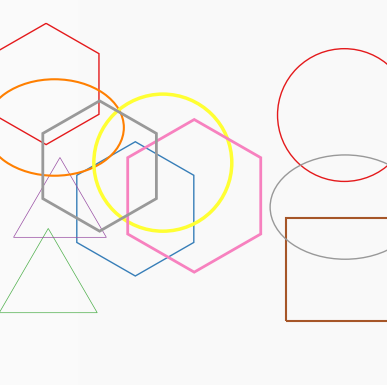[{"shape": "hexagon", "thickness": 1, "radius": 0.79, "center": [0.119, 0.782]}, {"shape": "circle", "thickness": 1, "radius": 0.86, "center": [0.889, 0.701]}, {"shape": "hexagon", "thickness": 1, "radius": 0.87, "center": [0.349, 0.457]}, {"shape": "triangle", "thickness": 0.5, "radius": 0.73, "center": [0.125, 0.261]}, {"shape": "triangle", "thickness": 0.5, "radius": 0.69, "center": [0.155, 0.453]}, {"shape": "oval", "thickness": 1.5, "radius": 0.89, "center": [0.141, 0.669]}, {"shape": "circle", "thickness": 2.5, "radius": 0.89, "center": [0.42, 0.578]}, {"shape": "square", "thickness": 1.5, "radius": 0.67, "center": [0.872, 0.301]}, {"shape": "hexagon", "thickness": 2, "radius": 0.99, "center": [0.501, 0.491]}, {"shape": "hexagon", "thickness": 2, "radius": 0.85, "center": [0.257, 0.569]}, {"shape": "oval", "thickness": 1, "radius": 0.97, "center": [0.891, 0.462]}]